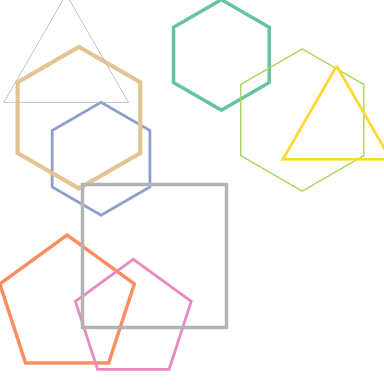[{"shape": "hexagon", "thickness": 2.5, "radius": 0.72, "center": [0.575, 0.857]}, {"shape": "pentagon", "thickness": 2.5, "radius": 0.92, "center": [0.174, 0.206]}, {"shape": "hexagon", "thickness": 2, "radius": 0.73, "center": [0.262, 0.588]}, {"shape": "pentagon", "thickness": 2, "radius": 0.79, "center": [0.346, 0.168]}, {"shape": "hexagon", "thickness": 1, "radius": 0.92, "center": [0.785, 0.688]}, {"shape": "triangle", "thickness": 2, "radius": 0.81, "center": [0.875, 0.667]}, {"shape": "hexagon", "thickness": 3, "radius": 0.92, "center": [0.205, 0.694]}, {"shape": "triangle", "thickness": 0.5, "radius": 0.94, "center": [0.172, 0.827]}, {"shape": "square", "thickness": 2.5, "radius": 0.93, "center": [0.4, 0.336]}]